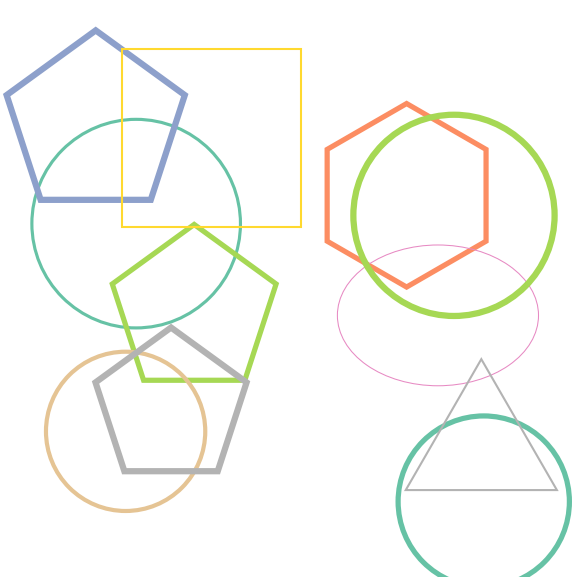[{"shape": "circle", "thickness": 2.5, "radius": 0.74, "center": [0.838, 0.131]}, {"shape": "circle", "thickness": 1.5, "radius": 0.9, "center": [0.236, 0.612]}, {"shape": "hexagon", "thickness": 2.5, "radius": 0.79, "center": [0.704, 0.661]}, {"shape": "pentagon", "thickness": 3, "radius": 0.81, "center": [0.166, 0.784]}, {"shape": "oval", "thickness": 0.5, "radius": 0.87, "center": [0.758, 0.453]}, {"shape": "pentagon", "thickness": 2.5, "radius": 0.75, "center": [0.336, 0.461]}, {"shape": "circle", "thickness": 3, "radius": 0.87, "center": [0.786, 0.626]}, {"shape": "square", "thickness": 1, "radius": 0.77, "center": [0.366, 0.761]}, {"shape": "circle", "thickness": 2, "radius": 0.69, "center": [0.218, 0.252]}, {"shape": "pentagon", "thickness": 3, "radius": 0.69, "center": [0.296, 0.294]}, {"shape": "triangle", "thickness": 1, "radius": 0.76, "center": [0.833, 0.226]}]